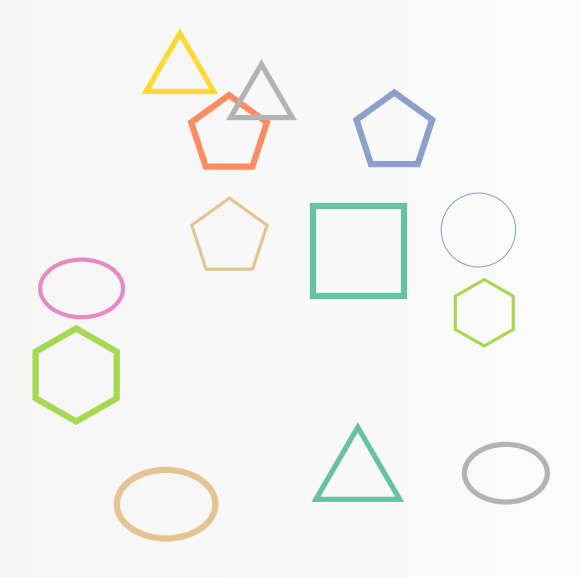[{"shape": "square", "thickness": 3, "radius": 0.39, "center": [0.617, 0.565]}, {"shape": "triangle", "thickness": 2.5, "radius": 0.42, "center": [0.616, 0.176]}, {"shape": "pentagon", "thickness": 3, "radius": 0.34, "center": [0.394, 0.766]}, {"shape": "pentagon", "thickness": 3, "radius": 0.34, "center": [0.678, 0.77]}, {"shape": "circle", "thickness": 0.5, "radius": 0.32, "center": [0.823, 0.601]}, {"shape": "oval", "thickness": 2, "radius": 0.36, "center": [0.14, 0.5]}, {"shape": "hexagon", "thickness": 1.5, "radius": 0.29, "center": [0.833, 0.458]}, {"shape": "hexagon", "thickness": 3, "radius": 0.4, "center": [0.131, 0.35]}, {"shape": "triangle", "thickness": 2.5, "radius": 0.34, "center": [0.31, 0.874]}, {"shape": "oval", "thickness": 3, "radius": 0.42, "center": [0.286, 0.126]}, {"shape": "pentagon", "thickness": 1.5, "radius": 0.34, "center": [0.395, 0.588]}, {"shape": "oval", "thickness": 2.5, "radius": 0.36, "center": [0.87, 0.18]}, {"shape": "triangle", "thickness": 2.5, "radius": 0.31, "center": [0.45, 0.826]}]